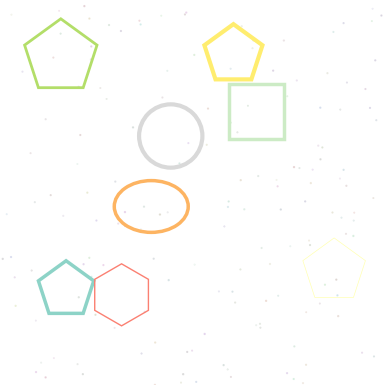[{"shape": "pentagon", "thickness": 2.5, "radius": 0.38, "center": [0.172, 0.247]}, {"shape": "pentagon", "thickness": 0.5, "radius": 0.43, "center": [0.868, 0.297]}, {"shape": "hexagon", "thickness": 1, "radius": 0.4, "center": [0.316, 0.234]}, {"shape": "oval", "thickness": 2.5, "radius": 0.48, "center": [0.393, 0.464]}, {"shape": "pentagon", "thickness": 2, "radius": 0.49, "center": [0.158, 0.852]}, {"shape": "circle", "thickness": 3, "radius": 0.41, "center": [0.443, 0.647]}, {"shape": "square", "thickness": 2.5, "radius": 0.36, "center": [0.666, 0.711]}, {"shape": "pentagon", "thickness": 3, "radius": 0.4, "center": [0.606, 0.858]}]